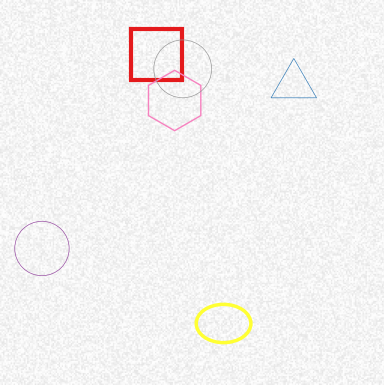[{"shape": "square", "thickness": 3, "radius": 0.33, "center": [0.406, 0.858]}, {"shape": "triangle", "thickness": 0.5, "radius": 0.34, "center": [0.763, 0.78]}, {"shape": "circle", "thickness": 0.5, "radius": 0.35, "center": [0.109, 0.355]}, {"shape": "oval", "thickness": 2.5, "radius": 0.36, "center": [0.581, 0.16]}, {"shape": "hexagon", "thickness": 1, "radius": 0.39, "center": [0.454, 0.739]}, {"shape": "circle", "thickness": 0.5, "radius": 0.38, "center": [0.475, 0.821]}]